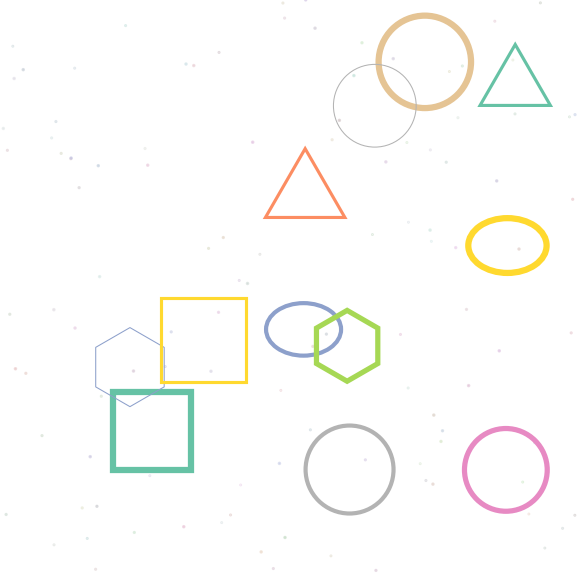[{"shape": "triangle", "thickness": 1.5, "radius": 0.35, "center": [0.892, 0.852]}, {"shape": "square", "thickness": 3, "radius": 0.34, "center": [0.263, 0.253]}, {"shape": "triangle", "thickness": 1.5, "radius": 0.4, "center": [0.528, 0.662]}, {"shape": "hexagon", "thickness": 0.5, "radius": 0.34, "center": [0.225, 0.363]}, {"shape": "oval", "thickness": 2, "radius": 0.32, "center": [0.526, 0.429]}, {"shape": "circle", "thickness": 2.5, "radius": 0.36, "center": [0.876, 0.185]}, {"shape": "hexagon", "thickness": 2.5, "radius": 0.31, "center": [0.601, 0.4]}, {"shape": "oval", "thickness": 3, "radius": 0.34, "center": [0.879, 0.574]}, {"shape": "square", "thickness": 1.5, "radius": 0.37, "center": [0.353, 0.41]}, {"shape": "circle", "thickness": 3, "radius": 0.4, "center": [0.736, 0.892]}, {"shape": "circle", "thickness": 2, "radius": 0.38, "center": [0.605, 0.186]}, {"shape": "circle", "thickness": 0.5, "radius": 0.36, "center": [0.649, 0.816]}]